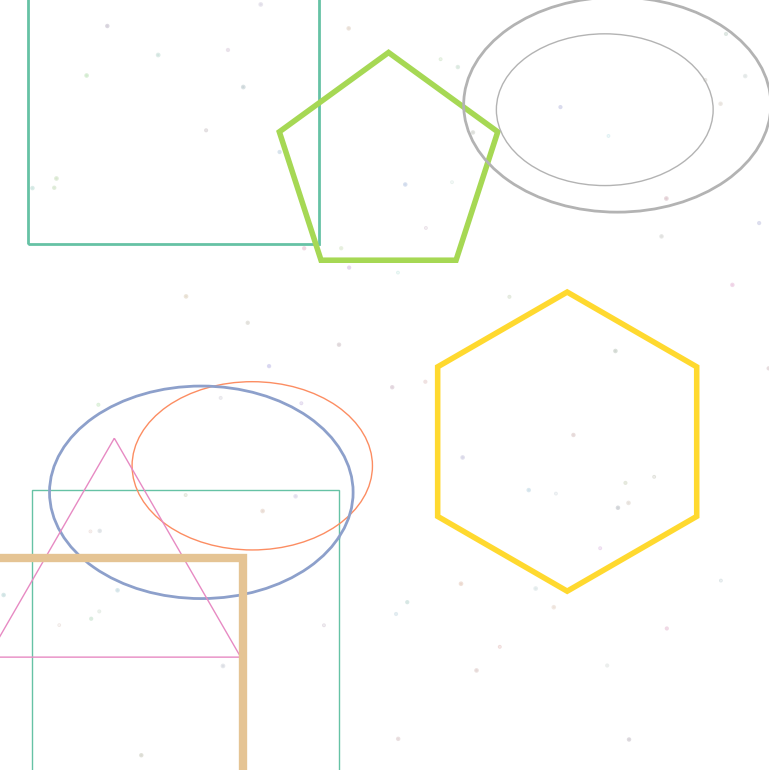[{"shape": "square", "thickness": 1, "radius": 0.94, "center": [0.226, 0.873]}, {"shape": "square", "thickness": 0.5, "radius": 1.0, "center": [0.241, 0.164]}, {"shape": "oval", "thickness": 0.5, "radius": 0.78, "center": [0.328, 0.395]}, {"shape": "oval", "thickness": 1, "radius": 0.99, "center": [0.261, 0.361]}, {"shape": "triangle", "thickness": 0.5, "radius": 0.95, "center": [0.148, 0.241]}, {"shape": "pentagon", "thickness": 2, "radius": 0.75, "center": [0.505, 0.783]}, {"shape": "hexagon", "thickness": 2, "radius": 0.97, "center": [0.737, 0.426]}, {"shape": "square", "thickness": 3, "radius": 0.87, "center": [0.141, 0.101]}, {"shape": "oval", "thickness": 1, "radius": 1.0, "center": [0.802, 0.864]}, {"shape": "oval", "thickness": 0.5, "radius": 0.7, "center": [0.785, 0.858]}]